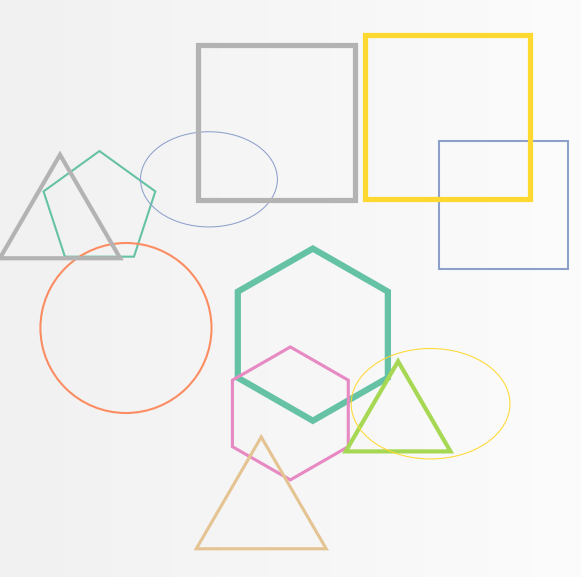[{"shape": "pentagon", "thickness": 1, "radius": 0.51, "center": [0.171, 0.636]}, {"shape": "hexagon", "thickness": 3, "radius": 0.75, "center": [0.538, 0.42]}, {"shape": "circle", "thickness": 1, "radius": 0.74, "center": [0.217, 0.431]}, {"shape": "square", "thickness": 1, "radius": 0.56, "center": [0.866, 0.644]}, {"shape": "oval", "thickness": 0.5, "radius": 0.59, "center": [0.359, 0.689]}, {"shape": "hexagon", "thickness": 1.5, "radius": 0.58, "center": [0.5, 0.283]}, {"shape": "triangle", "thickness": 2, "radius": 0.52, "center": [0.685, 0.269]}, {"shape": "square", "thickness": 2.5, "radius": 0.71, "center": [0.769, 0.796]}, {"shape": "oval", "thickness": 0.5, "radius": 0.68, "center": [0.741, 0.3]}, {"shape": "triangle", "thickness": 1.5, "radius": 0.65, "center": [0.449, 0.113]}, {"shape": "triangle", "thickness": 2, "radius": 0.6, "center": [0.103, 0.612]}, {"shape": "square", "thickness": 2.5, "radius": 0.67, "center": [0.476, 0.787]}]